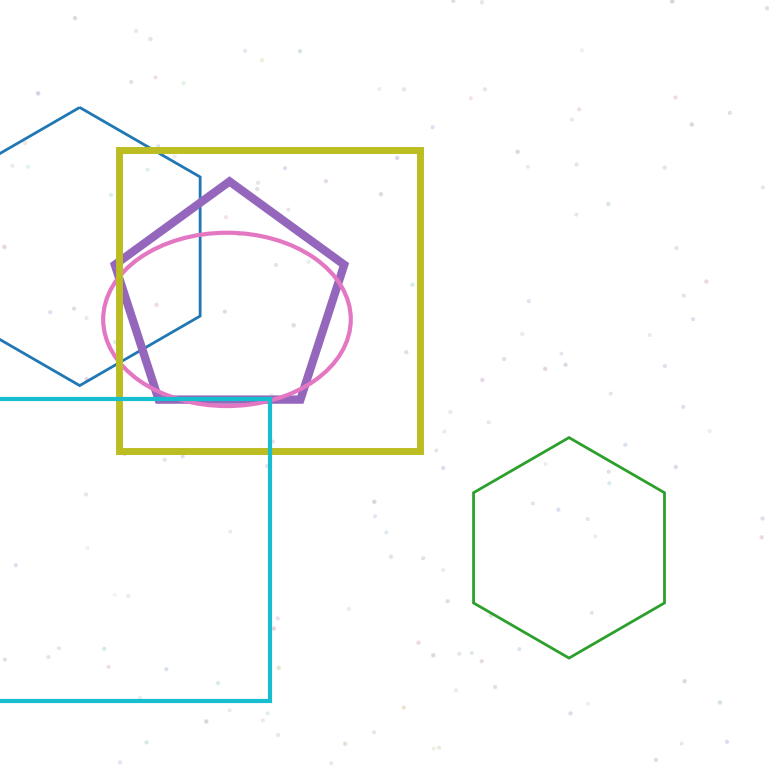[{"shape": "hexagon", "thickness": 1, "radius": 0.9, "center": [0.104, 0.68]}, {"shape": "hexagon", "thickness": 1, "radius": 0.72, "center": [0.739, 0.289]}, {"shape": "pentagon", "thickness": 3, "radius": 0.78, "center": [0.298, 0.608]}, {"shape": "oval", "thickness": 1.5, "radius": 0.8, "center": [0.295, 0.585]}, {"shape": "square", "thickness": 2.5, "radius": 0.98, "center": [0.35, 0.61]}, {"shape": "square", "thickness": 1.5, "radius": 0.98, "center": [0.154, 0.286]}]